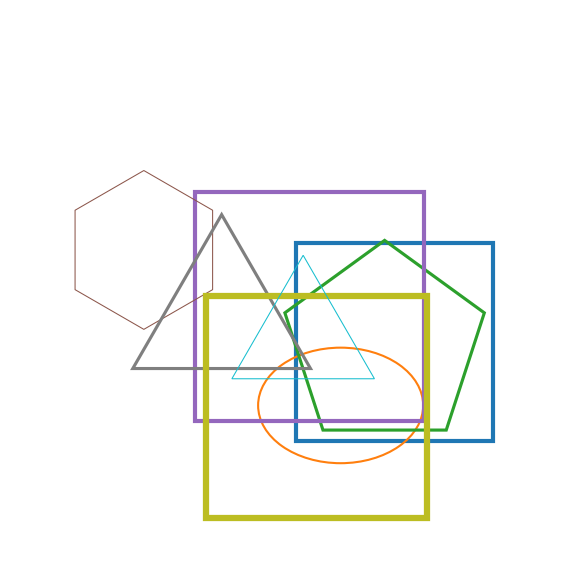[{"shape": "square", "thickness": 2, "radius": 0.86, "center": [0.683, 0.407]}, {"shape": "oval", "thickness": 1, "radius": 0.71, "center": [0.59, 0.297]}, {"shape": "pentagon", "thickness": 1.5, "radius": 0.91, "center": [0.666, 0.401]}, {"shape": "square", "thickness": 2, "radius": 0.99, "center": [0.536, 0.469]}, {"shape": "hexagon", "thickness": 0.5, "radius": 0.69, "center": [0.249, 0.566]}, {"shape": "triangle", "thickness": 1.5, "radius": 0.89, "center": [0.384, 0.45]}, {"shape": "square", "thickness": 3, "radius": 0.96, "center": [0.548, 0.294]}, {"shape": "triangle", "thickness": 0.5, "radius": 0.71, "center": [0.525, 0.415]}]